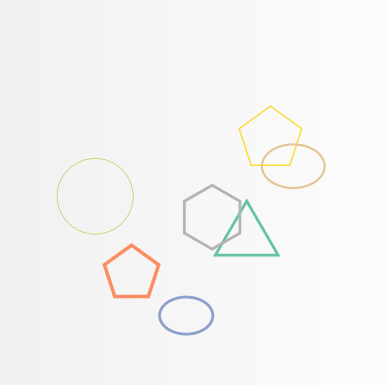[{"shape": "triangle", "thickness": 2, "radius": 0.47, "center": [0.637, 0.384]}, {"shape": "pentagon", "thickness": 2.5, "radius": 0.37, "center": [0.339, 0.289]}, {"shape": "oval", "thickness": 2, "radius": 0.34, "center": [0.481, 0.18]}, {"shape": "circle", "thickness": 0.5, "radius": 0.49, "center": [0.246, 0.49]}, {"shape": "pentagon", "thickness": 1, "radius": 0.42, "center": [0.698, 0.639]}, {"shape": "oval", "thickness": 1.5, "radius": 0.4, "center": [0.757, 0.568]}, {"shape": "hexagon", "thickness": 2, "radius": 0.41, "center": [0.548, 0.436]}]